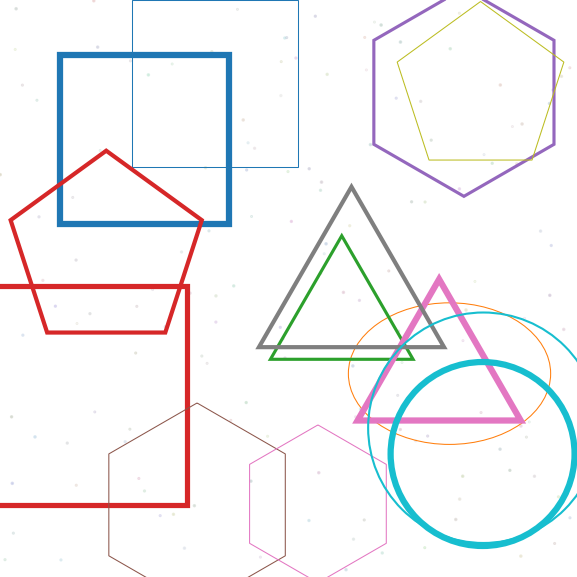[{"shape": "square", "thickness": 0.5, "radius": 0.72, "center": [0.373, 0.854]}, {"shape": "square", "thickness": 3, "radius": 0.74, "center": [0.25, 0.758]}, {"shape": "oval", "thickness": 0.5, "radius": 0.88, "center": [0.778, 0.352]}, {"shape": "triangle", "thickness": 1.5, "radius": 0.71, "center": [0.592, 0.448]}, {"shape": "square", "thickness": 2.5, "radius": 0.95, "center": [0.135, 0.315]}, {"shape": "pentagon", "thickness": 2, "radius": 0.87, "center": [0.184, 0.564]}, {"shape": "hexagon", "thickness": 1.5, "radius": 0.9, "center": [0.803, 0.839]}, {"shape": "hexagon", "thickness": 0.5, "radius": 0.88, "center": [0.341, 0.125]}, {"shape": "triangle", "thickness": 3, "radius": 0.82, "center": [0.76, 0.353]}, {"shape": "hexagon", "thickness": 0.5, "radius": 0.68, "center": [0.551, 0.127]}, {"shape": "triangle", "thickness": 2, "radius": 0.93, "center": [0.609, 0.491]}, {"shape": "pentagon", "thickness": 0.5, "radius": 0.76, "center": [0.832, 0.845]}, {"shape": "circle", "thickness": 3, "radius": 0.8, "center": [0.836, 0.213]}, {"shape": "circle", "thickness": 1, "radius": 1.0, "center": [0.837, 0.258]}]